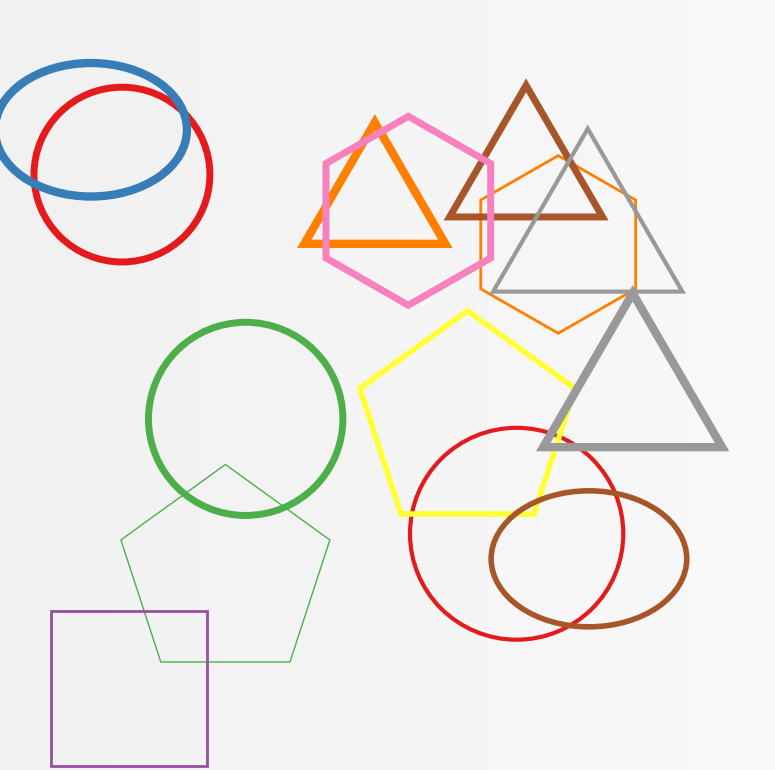[{"shape": "circle", "thickness": 2.5, "radius": 0.57, "center": [0.157, 0.773]}, {"shape": "circle", "thickness": 1.5, "radius": 0.69, "center": [0.667, 0.307]}, {"shape": "oval", "thickness": 3, "radius": 0.62, "center": [0.117, 0.831]}, {"shape": "circle", "thickness": 2.5, "radius": 0.63, "center": [0.317, 0.456]}, {"shape": "pentagon", "thickness": 0.5, "radius": 0.71, "center": [0.291, 0.255]}, {"shape": "square", "thickness": 1, "radius": 0.5, "center": [0.167, 0.106]}, {"shape": "hexagon", "thickness": 1, "radius": 0.58, "center": [0.72, 0.683]}, {"shape": "triangle", "thickness": 3, "radius": 0.53, "center": [0.484, 0.736]}, {"shape": "pentagon", "thickness": 2, "radius": 0.73, "center": [0.603, 0.451]}, {"shape": "triangle", "thickness": 2.5, "radius": 0.57, "center": [0.679, 0.775]}, {"shape": "oval", "thickness": 2, "radius": 0.63, "center": [0.76, 0.274]}, {"shape": "hexagon", "thickness": 2.5, "radius": 0.61, "center": [0.527, 0.726]}, {"shape": "triangle", "thickness": 1.5, "radius": 0.71, "center": [0.758, 0.692]}, {"shape": "triangle", "thickness": 3, "radius": 0.67, "center": [0.816, 0.486]}]